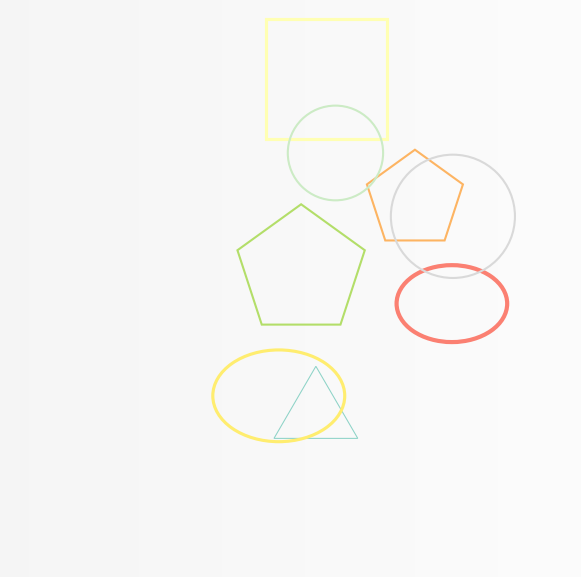[{"shape": "triangle", "thickness": 0.5, "radius": 0.42, "center": [0.543, 0.282]}, {"shape": "square", "thickness": 1.5, "radius": 0.52, "center": [0.562, 0.863]}, {"shape": "oval", "thickness": 2, "radius": 0.48, "center": [0.777, 0.473]}, {"shape": "pentagon", "thickness": 1, "radius": 0.43, "center": [0.714, 0.653]}, {"shape": "pentagon", "thickness": 1, "radius": 0.58, "center": [0.518, 0.53]}, {"shape": "circle", "thickness": 1, "radius": 0.53, "center": [0.779, 0.625]}, {"shape": "circle", "thickness": 1, "radius": 0.41, "center": [0.577, 0.734]}, {"shape": "oval", "thickness": 1.5, "radius": 0.57, "center": [0.48, 0.314]}]